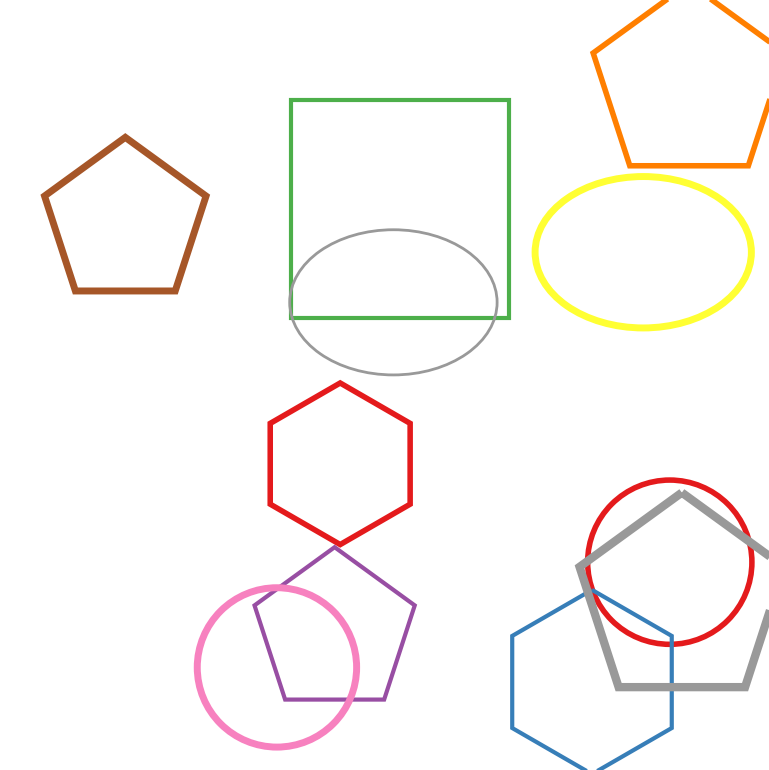[{"shape": "circle", "thickness": 2, "radius": 0.53, "center": [0.87, 0.27]}, {"shape": "hexagon", "thickness": 2, "radius": 0.52, "center": [0.442, 0.398]}, {"shape": "hexagon", "thickness": 1.5, "radius": 0.6, "center": [0.769, 0.114]}, {"shape": "square", "thickness": 1.5, "radius": 0.71, "center": [0.52, 0.729]}, {"shape": "pentagon", "thickness": 1.5, "radius": 0.55, "center": [0.435, 0.18]}, {"shape": "pentagon", "thickness": 2, "radius": 0.65, "center": [0.895, 0.891]}, {"shape": "oval", "thickness": 2.5, "radius": 0.7, "center": [0.835, 0.672]}, {"shape": "pentagon", "thickness": 2.5, "radius": 0.55, "center": [0.163, 0.711]}, {"shape": "circle", "thickness": 2.5, "radius": 0.52, "center": [0.36, 0.133]}, {"shape": "pentagon", "thickness": 3, "radius": 0.7, "center": [0.886, 0.221]}, {"shape": "oval", "thickness": 1, "radius": 0.67, "center": [0.511, 0.607]}]